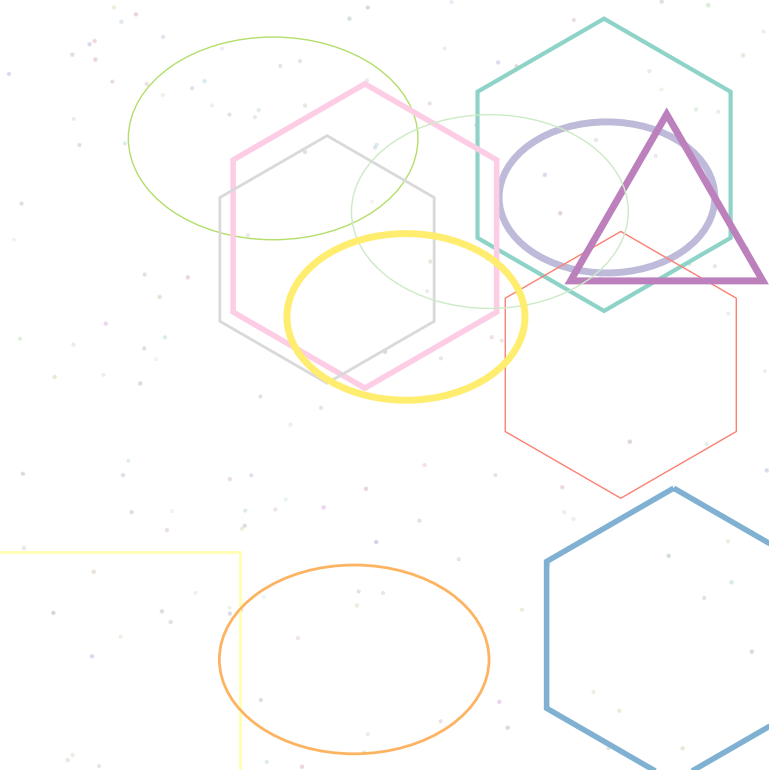[{"shape": "hexagon", "thickness": 1.5, "radius": 0.95, "center": [0.784, 0.786]}, {"shape": "square", "thickness": 1, "radius": 0.87, "center": [0.138, 0.109]}, {"shape": "oval", "thickness": 2.5, "radius": 0.7, "center": [0.788, 0.744]}, {"shape": "hexagon", "thickness": 0.5, "radius": 0.87, "center": [0.806, 0.526]}, {"shape": "hexagon", "thickness": 2, "radius": 0.95, "center": [0.875, 0.175]}, {"shape": "oval", "thickness": 1, "radius": 0.88, "center": [0.46, 0.144]}, {"shape": "oval", "thickness": 0.5, "radius": 0.94, "center": [0.355, 0.82]}, {"shape": "hexagon", "thickness": 2, "radius": 0.99, "center": [0.474, 0.694]}, {"shape": "hexagon", "thickness": 1, "radius": 0.8, "center": [0.425, 0.663]}, {"shape": "triangle", "thickness": 2.5, "radius": 0.72, "center": [0.866, 0.707]}, {"shape": "oval", "thickness": 0.5, "radius": 0.9, "center": [0.636, 0.725]}, {"shape": "oval", "thickness": 2.5, "radius": 0.77, "center": [0.527, 0.588]}]